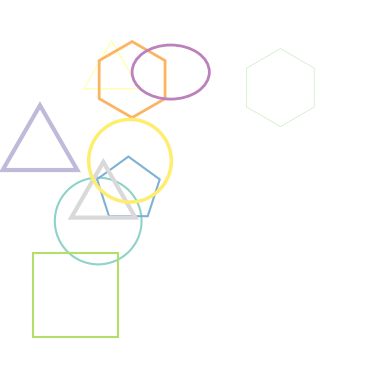[{"shape": "circle", "thickness": 1.5, "radius": 0.56, "center": [0.255, 0.426]}, {"shape": "triangle", "thickness": 1, "radius": 0.41, "center": [0.29, 0.811]}, {"shape": "triangle", "thickness": 3, "radius": 0.56, "center": [0.104, 0.614]}, {"shape": "pentagon", "thickness": 1.5, "radius": 0.43, "center": [0.333, 0.508]}, {"shape": "hexagon", "thickness": 2, "radius": 0.49, "center": [0.343, 0.793]}, {"shape": "square", "thickness": 1.5, "radius": 0.55, "center": [0.196, 0.234]}, {"shape": "triangle", "thickness": 3, "radius": 0.48, "center": [0.268, 0.483]}, {"shape": "oval", "thickness": 2, "radius": 0.5, "center": [0.443, 0.813]}, {"shape": "hexagon", "thickness": 0.5, "radius": 0.51, "center": [0.728, 0.773]}, {"shape": "circle", "thickness": 2.5, "radius": 0.54, "center": [0.338, 0.582]}]